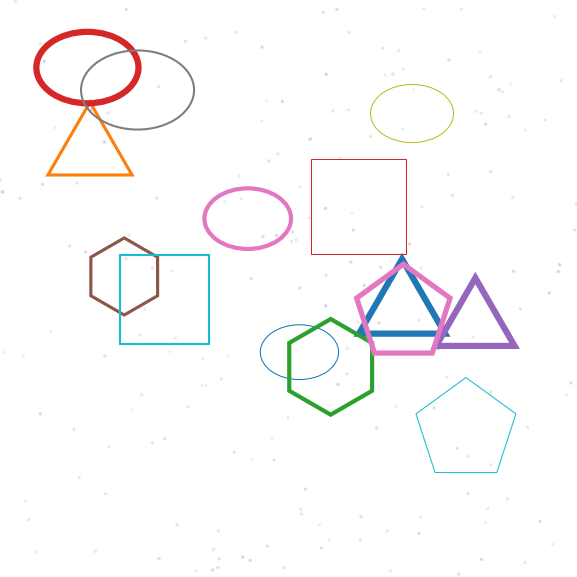[{"shape": "triangle", "thickness": 3, "radius": 0.43, "center": [0.696, 0.464]}, {"shape": "oval", "thickness": 0.5, "radius": 0.34, "center": [0.519, 0.389]}, {"shape": "triangle", "thickness": 1.5, "radius": 0.42, "center": [0.156, 0.738]}, {"shape": "hexagon", "thickness": 2, "radius": 0.41, "center": [0.573, 0.364]}, {"shape": "square", "thickness": 0.5, "radius": 0.41, "center": [0.621, 0.642]}, {"shape": "oval", "thickness": 3, "radius": 0.44, "center": [0.151, 0.882]}, {"shape": "triangle", "thickness": 3, "radius": 0.39, "center": [0.823, 0.439]}, {"shape": "hexagon", "thickness": 1.5, "radius": 0.33, "center": [0.215, 0.52]}, {"shape": "oval", "thickness": 2, "radius": 0.37, "center": [0.429, 0.621]}, {"shape": "pentagon", "thickness": 2.5, "radius": 0.43, "center": [0.698, 0.457]}, {"shape": "oval", "thickness": 1, "radius": 0.49, "center": [0.238, 0.843]}, {"shape": "oval", "thickness": 0.5, "radius": 0.36, "center": [0.713, 0.803]}, {"shape": "pentagon", "thickness": 0.5, "radius": 0.45, "center": [0.807, 0.254]}, {"shape": "square", "thickness": 1, "radius": 0.39, "center": [0.284, 0.481]}]